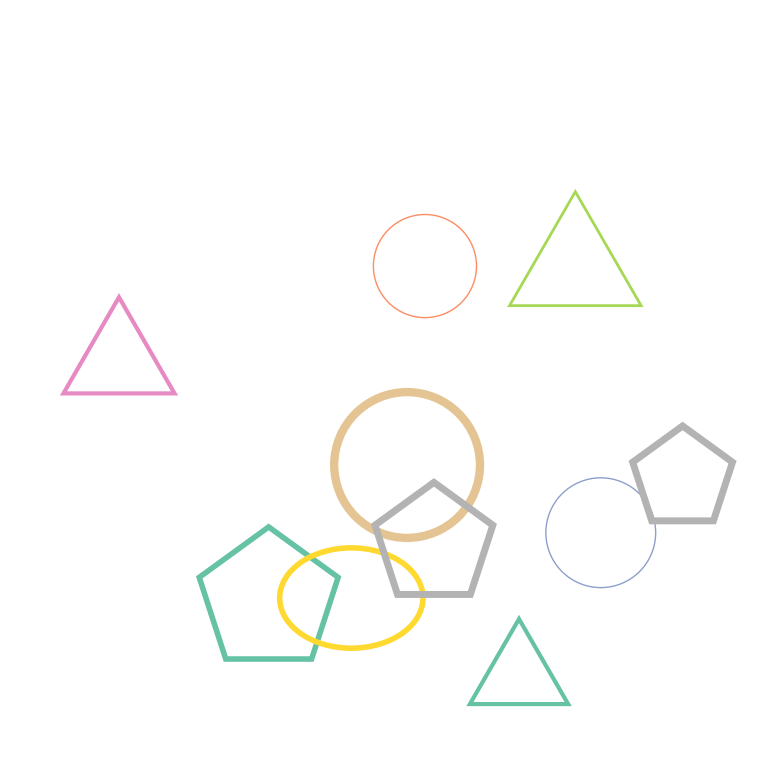[{"shape": "triangle", "thickness": 1.5, "radius": 0.37, "center": [0.674, 0.122]}, {"shape": "pentagon", "thickness": 2, "radius": 0.47, "center": [0.349, 0.221]}, {"shape": "circle", "thickness": 0.5, "radius": 0.33, "center": [0.552, 0.654]}, {"shape": "circle", "thickness": 0.5, "radius": 0.36, "center": [0.78, 0.308]}, {"shape": "triangle", "thickness": 1.5, "radius": 0.42, "center": [0.155, 0.531]}, {"shape": "triangle", "thickness": 1, "radius": 0.49, "center": [0.747, 0.652]}, {"shape": "oval", "thickness": 2, "radius": 0.47, "center": [0.456, 0.223]}, {"shape": "circle", "thickness": 3, "radius": 0.47, "center": [0.529, 0.396]}, {"shape": "pentagon", "thickness": 2.5, "radius": 0.4, "center": [0.564, 0.293]}, {"shape": "pentagon", "thickness": 2.5, "radius": 0.34, "center": [0.886, 0.379]}]